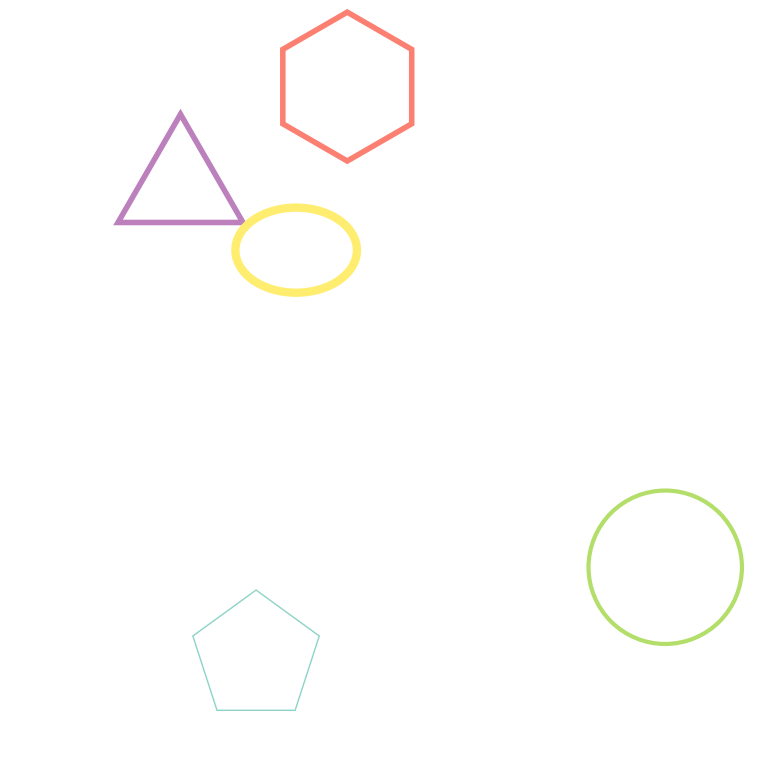[{"shape": "pentagon", "thickness": 0.5, "radius": 0.43, "center": [0.333, 0.147]}, {"shape": "hexagon", "thickness": 2, "radius": 0.48, "center": [0.451, 0.888]}, {"shape": "circle", "thickness": 1.5, "radius": 0.5, "center": [0.864, 0.263]}, {"shape": "triangle", "thickness": 2, "radius": 0.47, "center": [0.234, 0.758]}, {"shape": "oval", "thickness": 3, "radius": 0.39, "center": [0.385, 0.675]}]